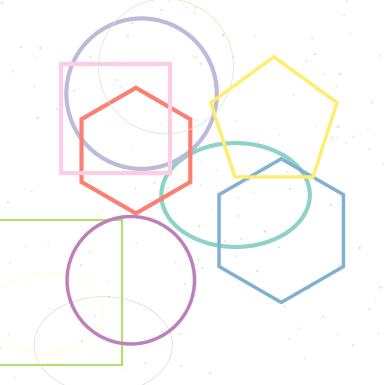[{"shape": "oval", "thickness": 3, "radius": 0.96, "center": [0.612, 0.494]}, {"shape": "oval", "thickness": 0.5, "radius": 0.74, "center": [0.12, 0.187]}, {"shape": "circle", "thickness": 3, "radius": 0.98, "center": [0.368, 0.757]}, {"shape": "hexagon", "thickness": 3, "radius": 0.82, "center": [0.353, 0.609]}, {"shape": "hexagon", "thickness": 2.5, "radius": 0.93, "center": [0.73, 0.401]}, {"shape": "square", "thickness": 1.5, "radius": 0.94, "center": [0.129, 0.239]}, {"shape": "square", "thickness": 3, "radius": 0.71, "center": [0.3, 0.692]}, {"shape": "oval", "thickness": 0.5, "radius": 0.9, "center": [0.268, 0.104]}, {"shape": "circle", "thickness": 2.5, "radius": 0.83, "center": [0.34, 0.272]}, {"shape": "circle", "thickness": 0.5, "radius": 0.88, "center": [0.431, 0.828]}, {"shape": "pentagon", "thickness": 2.5, "radius": 0.86, "center": [0.712, 0.68]}]